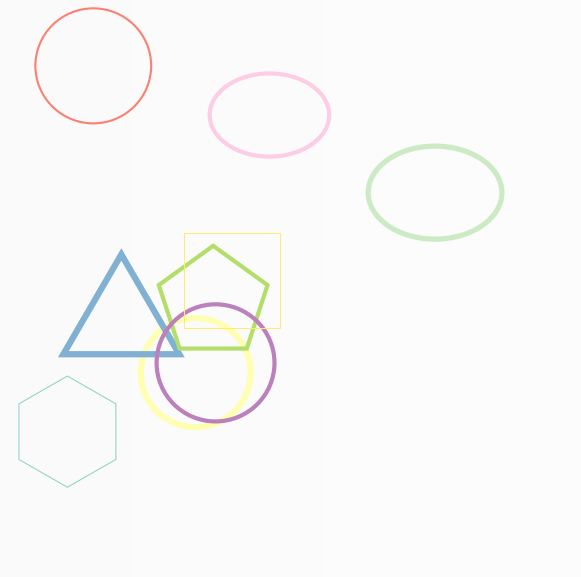[{"shape": "hexagon", "thickness": 0.5, "radius": 0.48, "center": [0.116, 0.252]}, {"shape": "circle", "thickness": 3, "radius": 0.47, "center": [0.337, 0.354]}, {"shape": "circle", "thickness": 1, "radius": 0.5, "center": [0.16, 0.885]}, {"shape": "triangle", "thickness": 3, "radius": 0.58, "center": [0.209, 0.443]}, {"shape": "pentagon", "thickness": 2, "radius": 0.49, "center": [0.367, 0.475]}, {"shape": "oval", "thickness": 2, "radius": 0.51, "center": [0.464, 0.8]}, {"shape": "circle", "thickness": 2, "radius": 0.51, "center": [0.371, 0.371]}, {"shape": "oval", "thickness": 2.5, "radius": 0.58, "center": [0.748, 0.666]}, {"shape": "square", "thickness": 0.5, "radius": 0.41, "center": [0.4, 0.513]}]